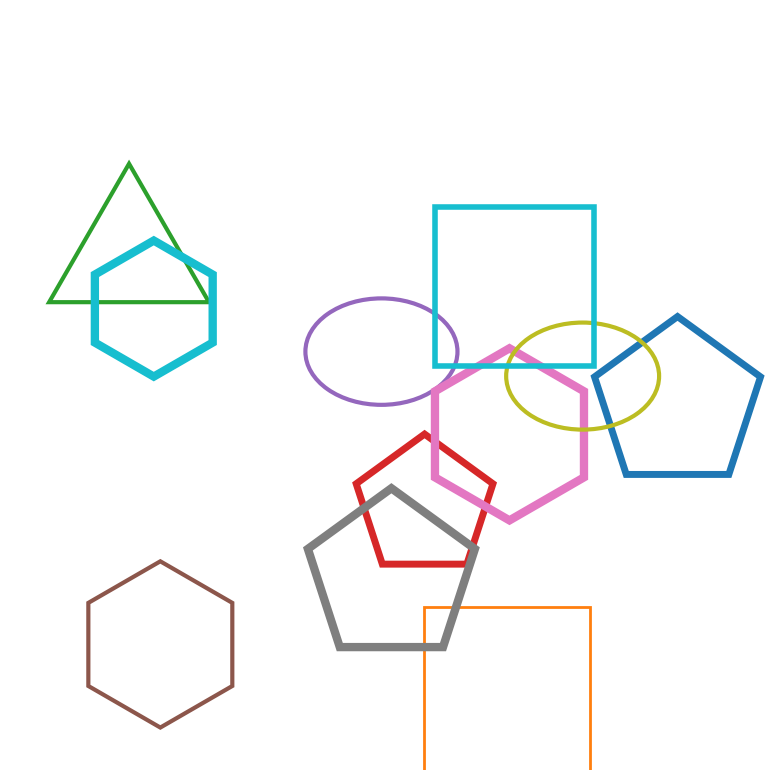[{"shape": "pentagon", "thickness": 2.5, "radius": 0.57, "center": [0.88, 0.476]}, {"shape": "square", "thickness": 1, "radius": 0.54, "center": [0.659, 0.105]}, {"shape": "triangle", "thickness": 1.5, "radius": 0.6, "center": [0.168, 0.667]}, {"shape": "pentagon", "thickness": 2.5, "radius": 0.47, "center": [0.551, 0.343]}, {"shape": "oval", "thickness": 1.5, "radius": 0.49, "center": [0.495, 0.543]}, {"shape": "hexagon", "thickness": 1.5, "radius": 0.54, "center": [0.208, 0.163]}, {"shape": "hexagon", "thickness": 3, "radius": 0.56, "center": [0.662, 0.436]}, {"shape": "pentagon", "thickness": 3, "radius": 0.57, "center": [0.508, 0.252]}, {"shape": "oval", "thickness": 1.5, "radius": 0.5, "center": [0.757, 0.512]}, {"shape": "hexagon", "thickness": 3, "radius": 0.44, "center": [0.2, 0.599]}, {"shape": "square", "thickness": 2, "radius": 0.52, "center": [0.668, 0.628]}]